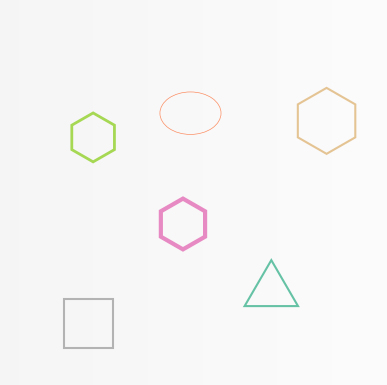[{"shape": "triangle", "thickness": 1.5, "radius": 0.4, "center": [0.7, 0.245]}, {"shape": "oval", "thickness": 0.5, "radius": 0.39, "center": [0.492, 0.706]}, {"shape": "hexagon", "thickness": 3, "radius": 0.33, "center": [0.472, 0.418]}, {"shape": "hexagon", "thickness": 2, "radius": 0.32, "center": [0.24, 0.643]}, {"shape": "hexagon", "thickness": 1.5, "radius": 0.43, "center": [0.843, 0.686]}, {"shape": "square", "thickness": 1.5, "radius": 0.32, "center": [0.229, 0.16]}]